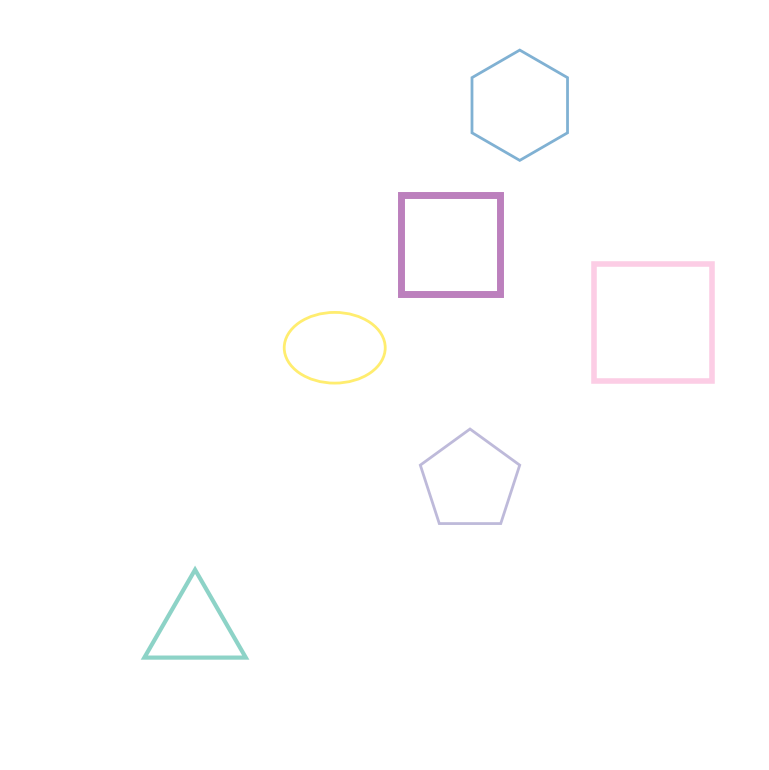[{"shape": "triangle", "thickness": 1.5, "radius": 0.38, "center": [0.253, 0.184]}, {"shape": "pentagon", "thickness": 1, "radius": 0.34, "center": [0.61, 0.375]}, {"shape": "hexagon", "thickness": 1, "radius": 0.36, "center": [0.675, 0.863]}, {"shape": "square", "thickness": 2, "radius": 0.38, "center": [0.848, 0.581]}, {"shape": "square", "thickness": 2.5, "radius": 0.32, "center": [0.585, 0.682]}, {"shape": "oval", "thickness": 1, "radius": 0.33, "center": [0.435, 0.548]}]